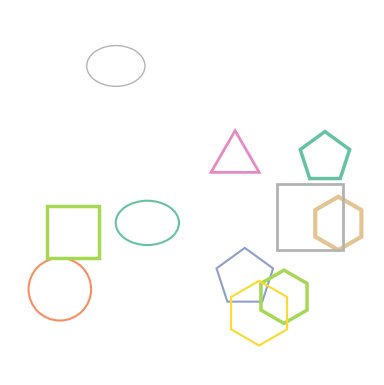[{"shape": "oval", "thickness": 1.5, "radius": 0.41, "center": [0.383, 0.421]}, {"shape": "pentagon", "thickness": 2.5, "radius": 0.34, "center": [0.844, 0.591]}, {"shape": "circle", "thickness": 1.5, "radius": 0.41, "center": [0.155, 0.249]}, {"shape": "pentagon", "thickness": 1.5, "radius": 0.39, "center": [0.636, 0.279]}, {"shape": "triangle", "thickness": 2, "radius": 0.36, "center": [0.611, 0.588]}, {"shape": "square", "thickness": 2.5, "radius": 0.34, "center": [0.19, 0.396]}, {"shape": "hexagon", "thickness": 2.5, "radius": 0.35, "center": [0.738, 0.229]}, {"shape": "hexagon", "thickness": 1.5, "radius": 0.42, "center": [0.673, 0.187]}, {"shape": "hexagon", "thickness": 3, "radius": 0.35, "center": [0.879, 0.42]}, {"shape": "oval", "thickness": 1, "radius": 0.38, "center": [0.301, 0.829]}, {"shape": "square", "thickness": 2, "radius": 0.43, "center": [0.805, 0.435]}]